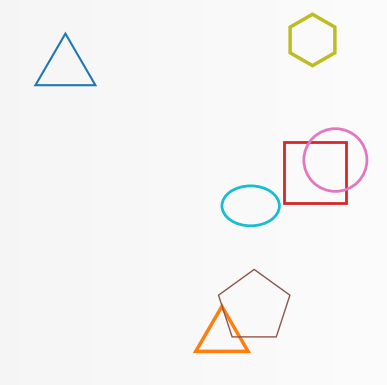[{"shape": "triangle", "thickness": 1.5, "radius": 0.45, "center": [0.169, 0.823]}, {"shape": "triangle", "thickness": 2.5, "radius": 0.39, "center": [0.573, 0.126]}, {"shape": "square", "thickness": 2, "radius": 0.4, "center": [0.814, 0.552]}, {"shape": "pentagon", "thickness": 1, "radius": 0.48, "center": [0.656, 0.203]}, {"shape": "circle", "thickness": 2, "radius": 0.41, "center": [0.866, 0.584]}, {"shape": "hexagon", "thickness": 2.5, "radius": 0.33, "center": [0.806, 0.896]}, {"shape": "oval", "thickness": 2, "radius": 0.37, "center": [0.647, 0.465]}]